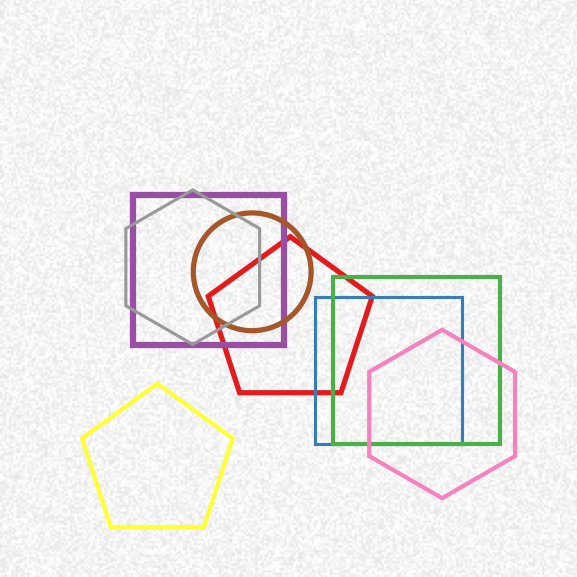[{"shape": "pentagon", "thickness": 2.5, "radius": 0.75, "center": [0.503, 0.44]}, {"shape": "square", "thickness": 1.5, "radius": 0.63, "center": [0.673, 0.358]}, {"shape": "square", "thickness": 2, "radius": 0.73, "center": [0.721, 0.375]}, {"shape": "square", "thickness": 3, "radius": 0.65, "center": [0.361, 0.531]}, {"shape": "pentagon", "thickness": 2, "radius": 0.69, "center": [0.273, 0.198]}, {"shape": "circle", "thickness": 2.5, "radius": 0.51, "center": [0.437, 0.528]}, {"shape": "hexagon", "thickness": 2, "radius": 0.73, "center": [0.766, 0.282]}, {"shape": "hexagon", "thickness": 1.5, "radius": 0.67, "center": [0.334, 0.537]}]